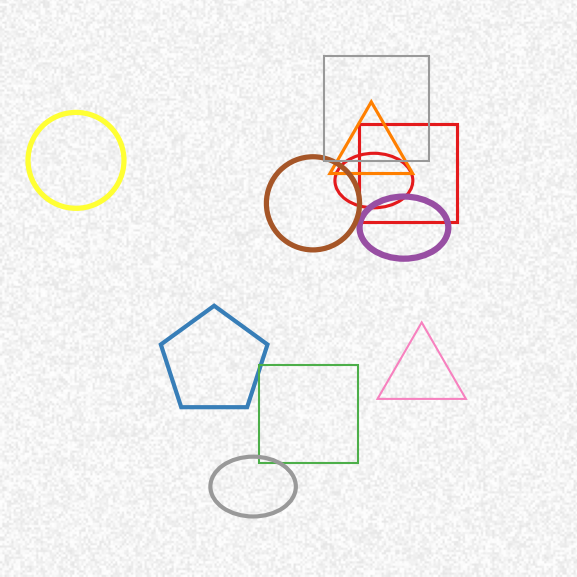[{"shape": "square", "thickness": 1.5, "radius": 0.42, "center": [0.707, 0.699]}, {"shape": "oval", "thickness": 1.5, "radius": 0.34, "center": [0.647, 0.687]}, {"shape": "pentagon", "thickness": 2, "radius": 0.49, "center": [0.371, 0.373]}, {"shape": "square", "thickness": 1, "radius": 0.43, "center": [0.534, 0.282]}, {"shape": "oval", "thickness": 3, "radius": 0.38, "center": [0.699, 0.605]}, {"shape": "triangle", "thickness": 1.5, "radius": 0.41, "center": [0.643, 0.74]}, {"shape": "circle", "thickness": 2.5, "radius": 0.42, "center": [0.132, 0.721]}, {"shape": "circle", "thickness": 2.5, "radius": 0.4, "center": [0.542, 0.647]}, {"shape": "triangle", "thickness": 1, "radius": 0.44, "center": [0.73, 0.353]}, {"shape": "square", "thickness": 1, "radius": 0.45, "center": [0.652, 0.811]}, {"shape": "oval", "thickness": 2, "radius": 0.37, "center": [0.438, 0.157]}]